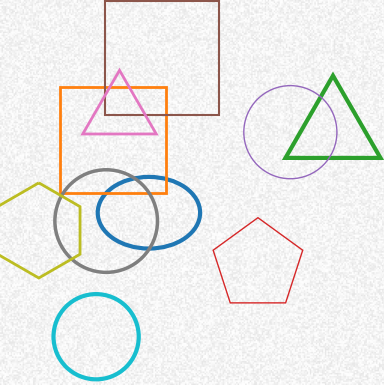[{"shape": "oval", "thickness": 3, "radius": 0.66, "center": [0.387, 0.447]}, {"shape": "square", "thickness": 2, "radius": 0.69, "center": [0.294, 0.636]}, {"shape": "triangle", "thickness": 3, "radius": 0.71, "center": [0.865, 0.661]}, {"shape": "pentagon", "thickness": 1, "radius": 0.61, "center": [0.67, 0.312]}, {"shape": "circle", "thickness": 1, "radius": 0.6, "center": [0.754, 0.657]}, {"shape": "square", "thickness": 1.5, "radius": 0.74, "center": [0.421, 0.848]}, {"shape": "triangle", "thickness": 2, "radius": 0.55, "center": [0.31, 0.707]}, {"shape": "circle", "thickness": 2.5, "radius": 0.67, "center": [0.276, 0.426]}, {"shape": "hexagon", "thickness": 2, "radius": 0.62, "center": [0.101, 0.402]}, {"shape": "circle", "thickness": 3, "radius": 0.55, "center": [0.25, 0.125]}]